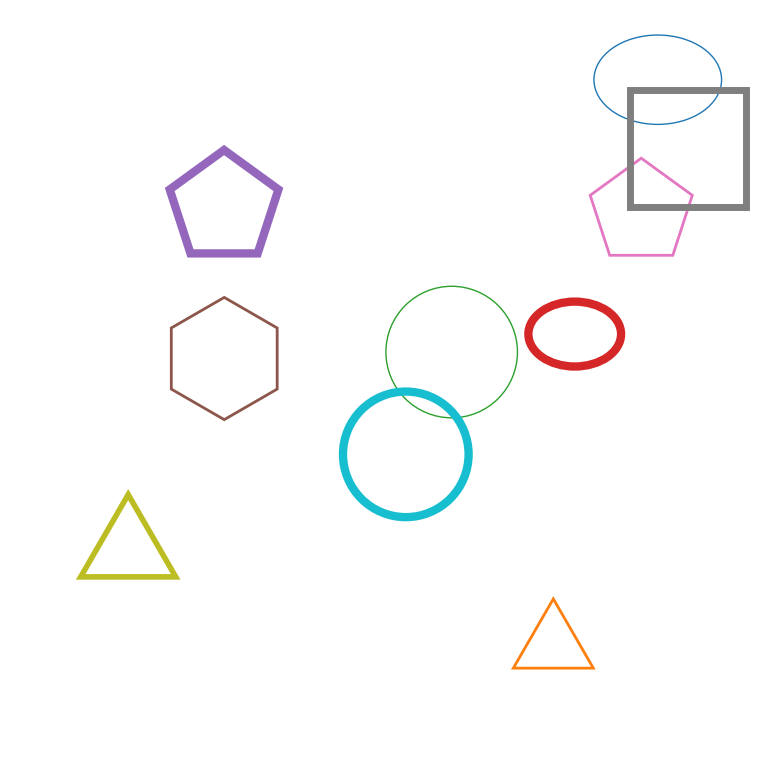[{"shape": "oval", "thickness": 0.5, "radius": 0.41, "center": [0.854, 0.896]}, {"shape": "triangle", "thickness": 1, "radius": 0.3, "center": [0.719, 0.162]}, {"shape": "circle", "thickness": 0.5, "radius": 0.43, "center": [0.587, 0.543]}, {"shape": "oval", "thickness": 3, "radius": 0.3, "center": [0.746, 0.566]}, {"shape": "pentagon", "thickness": 3, "radius": 0.37, "center": [0.291, 0.731]}, {"shape": "hexagon", "thickness": 1, "radius": 0.4, "center": [0.291, 0.534]}, {"shape": "pentagon", "thickness": 1, "radius": 0.35, "center": [0.833, 0.725]}, {"shape": "square", "thickness": 2.5, "radius": 0.38, "center": [0.894, 0.807]}, {"shape": "triangle", "thickness": 2, "radius": 0.36, "center": [0.166, 0.286]}, {"shape": "circle", "thickness": 3, "radius": 0.41, "center": [0.527, 0.41]}]